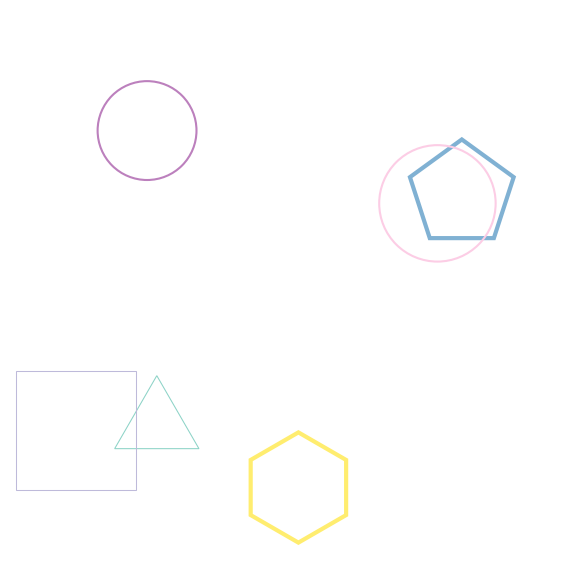[{"shape": "triangle", "thickness": 0.5, "radius": 0.42, "center": [0.272, 0.264]}, {"shape": "square", "thickness": 0.5, "radius": 0.52, "center": [0.132, 0.253]}, {"shape": "pentagon", "thickness": 2, "radius": 0.47, "center": [0.8, 0.663]}, {"shape": "circle", "thickness": 1, "radius": 0.5, "center": [0.757, 0.647]}, {"shape": "circle", "thickness": 1, "radius": 0.43, "center": [0.255, 0.773]}, {"shape": "hexagon", "thickness": 2, "radius": 0.48, "center": [0.517, 0.155]}]